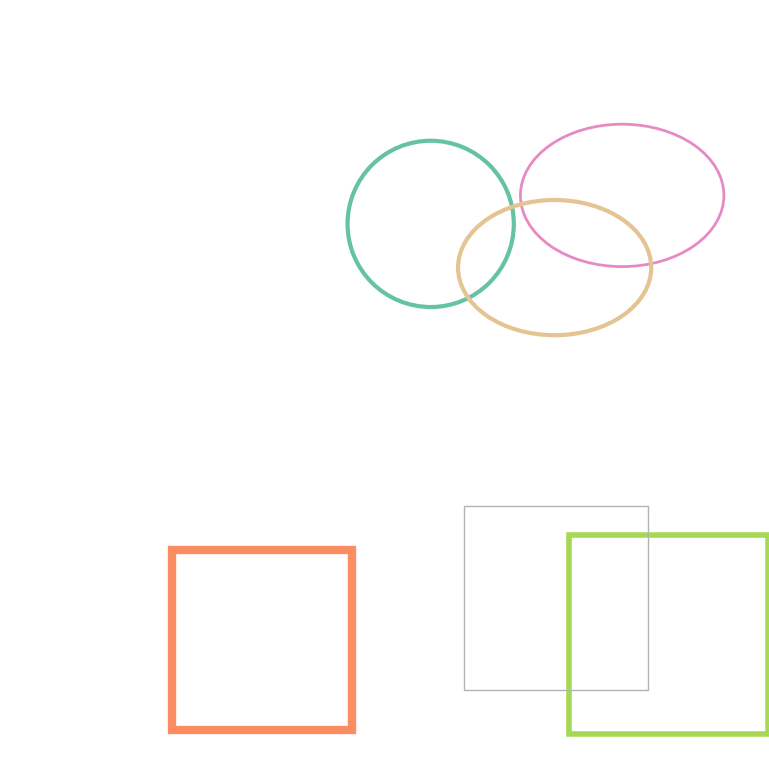[{"shape": "circle", "thickness": 1.5, "radius": 0.54, "center": [0.559, 0.709]}, {"shape": "square", "thickness": 3, "radius": 0.58, "center": [0.34, 0.169]}, {"shape": "oval", "thickness": 1, "radius": 0.66, "center": [0.808, 0.746]}, {"shape": "square", "thickness": 2, "radius": 0.65, "center": [0.868, 0.176]}, {"shape": "oval", "thickness": 1.5, "radius": 0.63, "center": [0.72, 0.652]}, {"shape": "square", "thickness": 0.5, "radius": 0.6, "center": [0.722, 0.224]}]